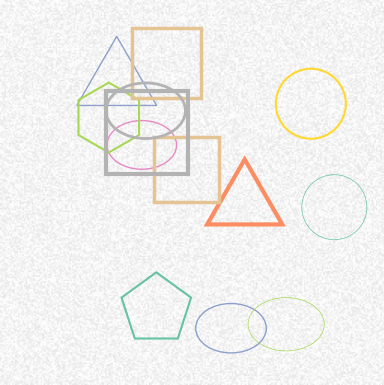[{"shape": "pentagon", "thickness": 1.5, "radius": 0.48, "center": [0.406, 0.198]}, {"shape": "circle", "thickness": 0.5, "radius": 0.42, "center": [0.868, 0.462]}, {"shape": "triangle", "thickness": 3, "radius": 0.56, "center": [0.636, 0.473]}, {"shape": "triangle", "thickness": 1, "radius": 0.6, "center": [0.303, 0.786]}, {"shape": "oval", "thickness": 1, "radius": 0.46, "center": [0.6, 0.148]}, {"shape": "oval", "thickness": 1, "radius": 0.45, "center": [0.368, 0.624]}, {"shape": "hexagon", "thickness": 1.5, "radius": 0.45, "center": [0.282, 0.695]}, {"shape": "oval", "thickness": 0.5, "radius": 0.49, "center": [0.743, 0.158]}, {"shape": "circle", "thickness": 1.5, "radius": 0.45, "center": [0.807, 0.731]}, {"shape": "square", "thickness": 2.5, "radius": 0.42, "center": [0.484, 0.56]}, {"shape": "square", "thickness": 2.5, "radius": 0.45, "center": [0.432, 0.835]}, {"shape": "oval", "thickness": 2, "radius": 0.52, "center": [0.378, 0.712]}, {"shape": "square", "thickness": 3, "radius": 0.54, "center": [0.381, 0.656]}]